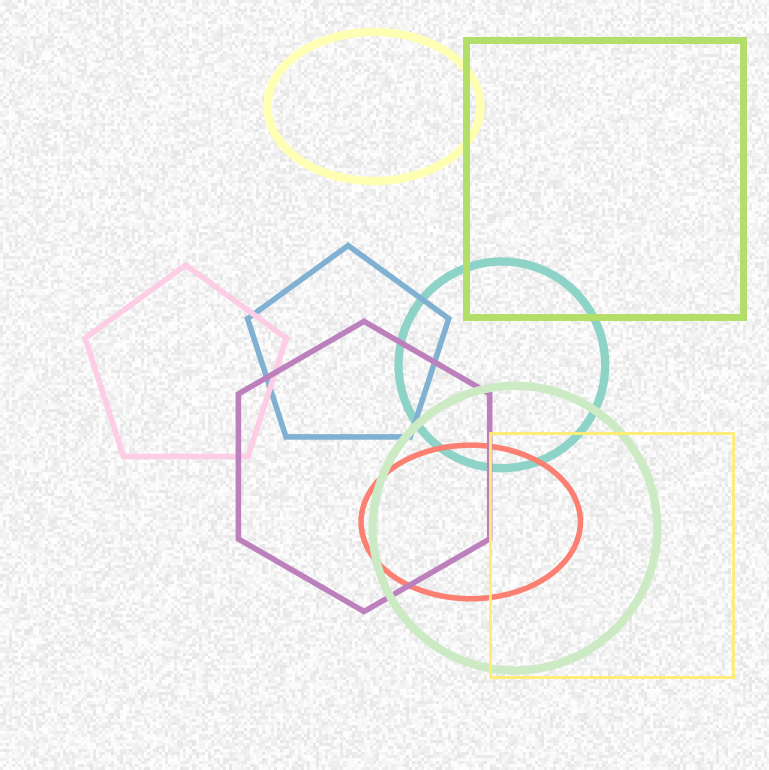[{"shape": "circle", "thickness": 3, "radius": 0.67, "center": [0.652, 0.526]}, {"shape": "oval", "thickness": 3, "radius": 0.69, "center": [0.486, 0.862]}, {"shape": "oval", "thickness": 2, "radius": 0.71, "center": [0.611, 0.322]}, {"shape": "pentagon", "thickness": 2, "radius": 0.69, "center": [0.452, 0.544]}, {"shape": "square", "thickness": 2.5, "radius": 0.9, "center": [0.786, 0.768]}, {"shape": "pentagon", "thickness": 2, "radius": 0.69, "center": [0.241, 0.518]}, {"shape": "hexagon", "thickness": 2, "radius": 0.94, "center": [0.473, 0.394]}, {"shape": "circle", "thickness": 3, "radius": 0.92, "center": [0.669, 0.314]}, {"shape": "square", "thickness": 1, "radius": 0.79, "center": [0.794, 0.279]}]